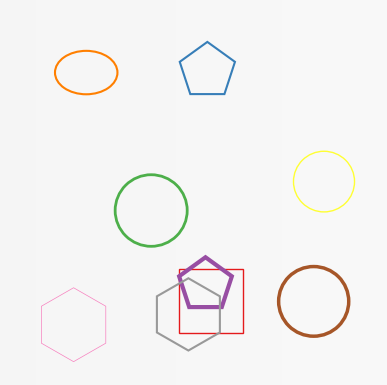[{"shape": "square", "thickness": 1, "radius": 0.41, "center": [0.545, 0.218]}, {"shape": "pentagon", "thickness": 1.5, "radius": 0.37, "center": [0.535, 0.816]}, {"shape": "circle", "thickness": 2, "radius": 0.46, "center": [0.39, 0.453]}, {"shape": "pentagon", "thickness": 3, "radius": 0.36, "center": [0.53, 0.26]}, {"shape": "oval", "thickness": 1.5, "radius": 0.4, "center": [0.223, 0.812]}, {"shape": "circle", "thickness": 1, "radius": 0.39, "center": [0.836, 0.528]}, {"shape": "circle", "thickness": 2.5, "radius": 0.45, "center": [0.809, 0.217]}, {"shape": "hexagon", "thickness": 0.5, "radius": 0.48, "center": [0.19, 0.157]}, {"shape": "hexagon", "thickness": 1.5, "radius": 0.47, "center": [0.486, 0.183]}]